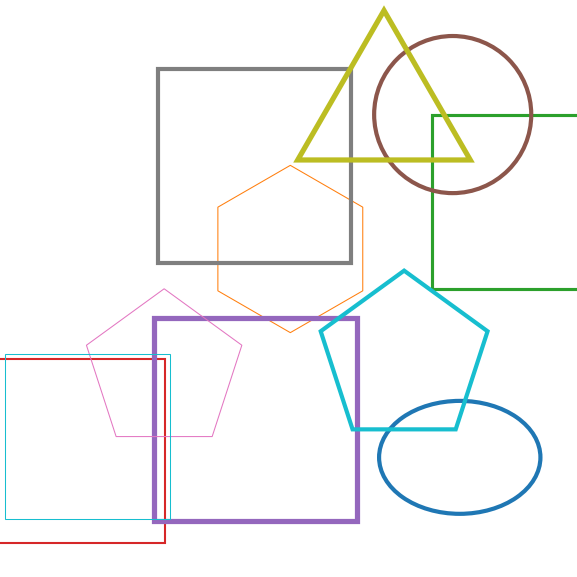[{"shape": "oval", "thickness": 2, "radius": 0.7, "center": [0.796, 0.207]}, {"shape": "hexagon", "thickness": 0.5, "radius": 0.72, "center": [0.503, 0.568]}, {"shape": "square", "thickness": 1.5, "radius": 0.75, "center": [0.898, 0.649]}, {"shape": "square", "thickness": 1, "radius": 0.8, "center": [0.127, 0.219]}, {"shape": "square", "thickness": 2.5, "radius": 0.88, "center": [0.443, 0.273]}, {"shape": "circle", "thickness": 2, "radius": 0.68, "center": [0.784, 0.801]}, {"shape": "pentagon", "thickness": 0.5, "radius": 0.71, "center": [0.284, 0.358]}, {"shape": "square", "thickness": 2, "radius": 0.84, "center": [0.441, 0.711]}, {"shape": "triangle", "thickness": 2.5, "radius": 0.86, "center": [0.665, 0.808]}, {"shape": "square", "thickness": 0.5, "radius": 0.71, "center": [0.152, 0.243]}, {"shape": "pentagon", "thickness": 2, "radius": 0.76, "center": [0.7, 0.379]}]